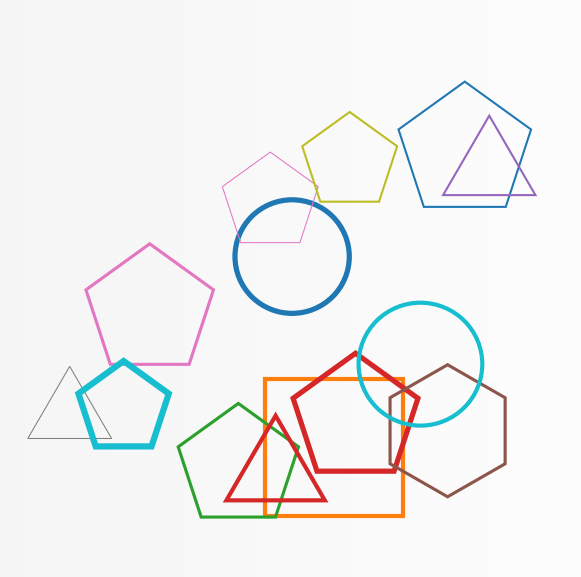[{"shape": "pentagon", "thickness": 1, "radius": 0.6, "center": [0.8, 0.738]}, {"shape": "circle", "thickness": 2.5, "radius": 0.49, "center": [0.503, 0.555]}, {"shape": "square", "thickness": 2, "radius": 0.59, "center": [0.575, 0.224]}, {"shape": "pentagon", "thickness": 1.5, "radius": 0.54, "center": [0.41, 0.192]}, {"shape": "pentagon", "thickness": 2.5, "radius": 0.56, "center": [0.612, 0.275]}, {"shape": "triangle", "thickness": 2, "radius": 0.49, "center": [0.474, 0.182]}, {"shape": "triangle", "thickness": 1, "radius": 0.46, "center": [0.842, 0.707]}, {"shape": "hexagon", "thickness": 1.5, "radius": 0.57, "center": [0.77, 0.253]}, {"shape": "pentagon", "thickness": 1.5, "radius": 0.58, "center": [0.258, 0.462]}, {"shape": "pentagon", "thickness": 0.5, "radius": 0.43, "center": [0.465, 0.649]}, {"shape": "triangle", "thickness": 0.5, "radius": 0.42, "center": [0.12, 0.281]}, {"shape": "pentagon", "thickness": 1, "radius": 0.43, "center": [0.602, 0.719]}, {"shape": "circle", "thickness": 2, "radius": 0.53, "center": [0.723, 0.369]}, {"shape": "pentagon", "thickness": 3, "radius": 0.41, "center": [0.213, 0.292]}]